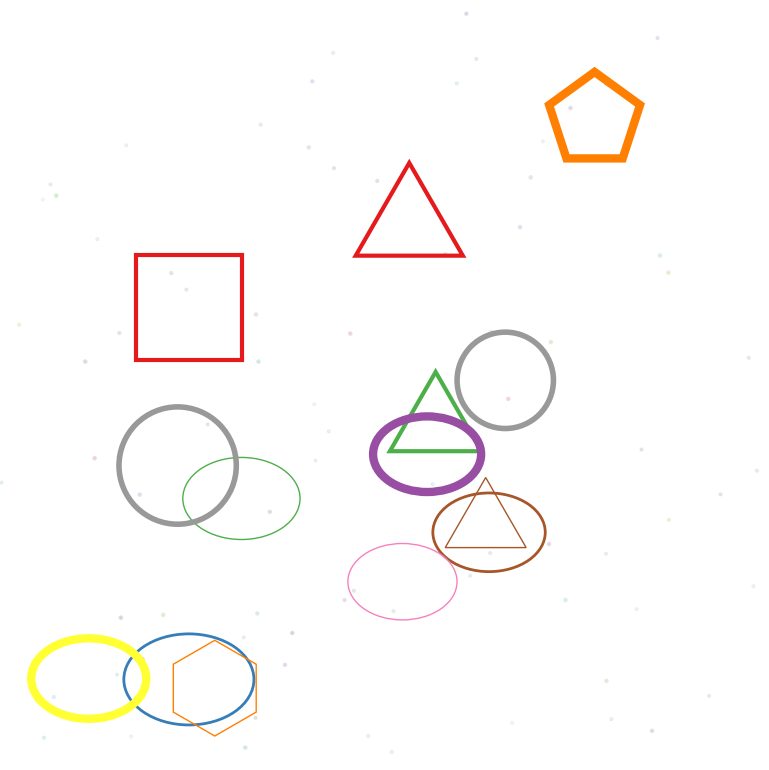[{"shape": "triangle", "thickness": 1.5, "radius": 0.4, "center": [0.532, 0.708]}, {"shape": "square", "thickness": 1.5, "radius": 0.34, "center": [0.246, 0.601]}, {"shape": "oval", "thickness": 1, "radius": 0.42, "center": [0.245, 0.118]}, {"shape": "triangle", "thickness": 1.5, "radius": 0.34, "center": [0.566, 0.448]}, {"shape": "oval", "thickness": 0.5, "radius": 0.38, "center": [0.314, 0.353]}, {"shape": "oval", "thickness": 3, "radius": 0.35, "center": [0.555, 0.41]}, {"shape": "hexagon", "thickness": 0.5, "radius": 0.31, "center": [0.279, 0.106]}, {"shape": "pentagon", "thickness": 3, "radius": 0.31, "center": [0.772, 0.844]}, {"shape": "oval", "thickness": 3, "radius": 0.37, "center": [0.115, 0.119]}, {"shape": "oval", "thickness": 1, "radius": 0.36, "center": [0.635, 0.309]}, {"shape": "triangle", "thickness": 0.5, "radius": 0.3, "center": [0.631, 0.319]}, {"shape": "oval", "thickness": 0.5, "radius": 0.35, "center": [0.523, 0.245]}, {"shape": "circle", "thickness": 2, "radius": 0.31, "center": [0.656, 0.506]}, {"shape": "circle", "thickness": 2, "radius": 0.38, "center": [0.231, 0.395]}]